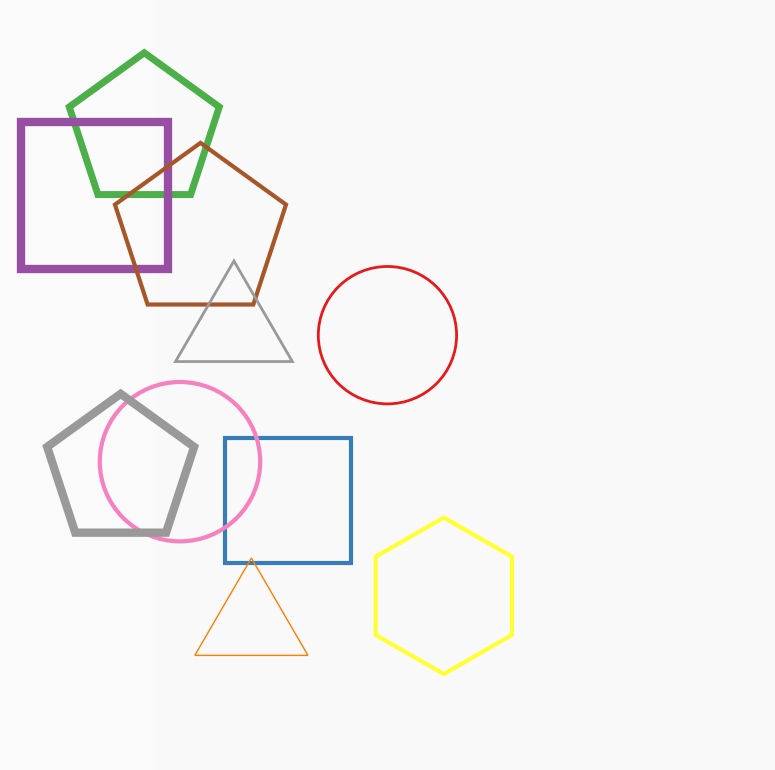[{"shape": "circle", "thickness": 1, "radius": 0.45, "center": [0.5, 0.565]}, {"shape": "square", "thickness": 1.5, "radius": 0.41, "center": [0.372, 0.35]}, {"shape": "pentagon", "thickness": 2.5, "radius": 0.51, "center": [0.186, 0.83]}, {"shape": "square", "thickness": 3, "radius": 0.47, "center": [0.122, 0.746]}, {"shape": "triangle", "thickness": 0.5, "radius": 0.42, "center": [0.324, 0.191]}, {"shape": "hexagon", "thickness": 1.5, "radius": 0.51, "center": [0.573, 0.226]}, {"shape": "pentagon", "thickness": 1.5, "radius": 0.58, "center": [0.259, 0.698]}, {"shape": "circle", "thickness": 1.5, "radius": 0.52, "center": [0.232, 0.4]}, {"shape": "pentagon", "thickness": 3, "radius": 0.5, "center": [0.156, 0.389]}, {"shape": "triangle", "thickness": 1, "radius": 0.44, "center": [0.302, 0.574]}]